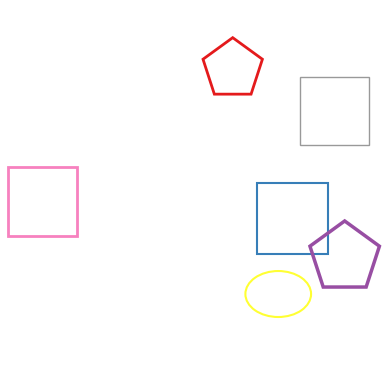[{"shape": "pentagon", "thickness": 2, "radius": 0.41, "center": [0.604, 0.821]}, {"shape": "square", "thickness": 1.5, "radius": 0.46, "center": [0.76, 0.432]}, {"shape": "pentagon", "thickness": 2.5, "radius": 0.47, "center": [0.895, 0.331]}, {"shape": "oval", "thickness": 1.5, "radius": 0.43, "center": [0.723, 0.236]}, {"shape": "square", "thickness": 2, "radius": 0.45, "center": [0.112, 0.477]}, {"shape": "square", "thickness": 1, "radius": 0.45, "center": [0.868, 0.712]}]